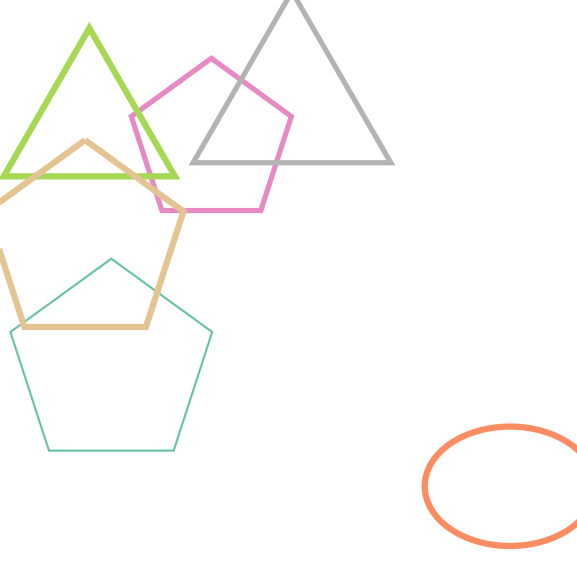[{"shape": "pentagon", "thickness": 1, "radius": 0.92, "center": [0.193, 0.367]}, {"shape": "oval", "thickness": 3, "radius": 0.74, "center": [0.883, 0.157]}, {"shape": "pentagon", "thickness": 2.5, "radius": 0.73, "center": [0.366, 0.752]}, {"shape": "triangle", "thickness": 3, "radius": 0.86, "center": [0.155, 0.779]}, {"shape": "pentagon", "thickness": 3, "radius": 0.89, "center": [0.147, 0.578]}, {"shape": "triangle", "thickness": 2.5, "radius": 0.99, "center": [0.506, 0.816]}]